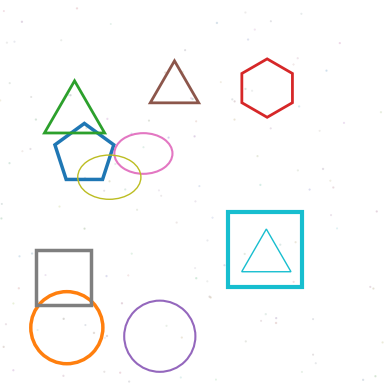[{"shape": "pentagon", "thickness": 2.5, "radius": 0.4, "center": [0.219, 0.599]}, {"shape": "circle", "thickness": 2.5, "radius": 0.47, "center": [0.174, 0.149]}, {"shape": "triangle", "thickness": 2, "radius": 0.45, "center": [0.194, 0.7]}, {"shape": "hexagon", "thickness": 2, "radius": 0.38, "center": [0.694, 0.771]}, {"shape": "circle", "thickness": 1.5, "radius": 0.46, "center": [0.415, 0.127]}, {"shape": "triangle", "thickness": 2, "radius": 0.36, "center": [0.453, 0.769]}, {"shape": "oval", "thickness": 1.5, "radius": 0.38, "center": [0.373, 0.601]}, {"shape": "square", "thickness": 2.5, "radius": 0.36, "center": [0.165, 0.28]}, {"shape": "oval", "thickness": 1, "radius": 0.41, "center": [0.284, 0.54]}, {"shape": "square", "thickness": 3, "radius": 0.48, "center": [0.689, 0.352]}, {"shape": "triangle", "thickness": 1, "radius": 0.37, "center": [0.692, 0.331]}]